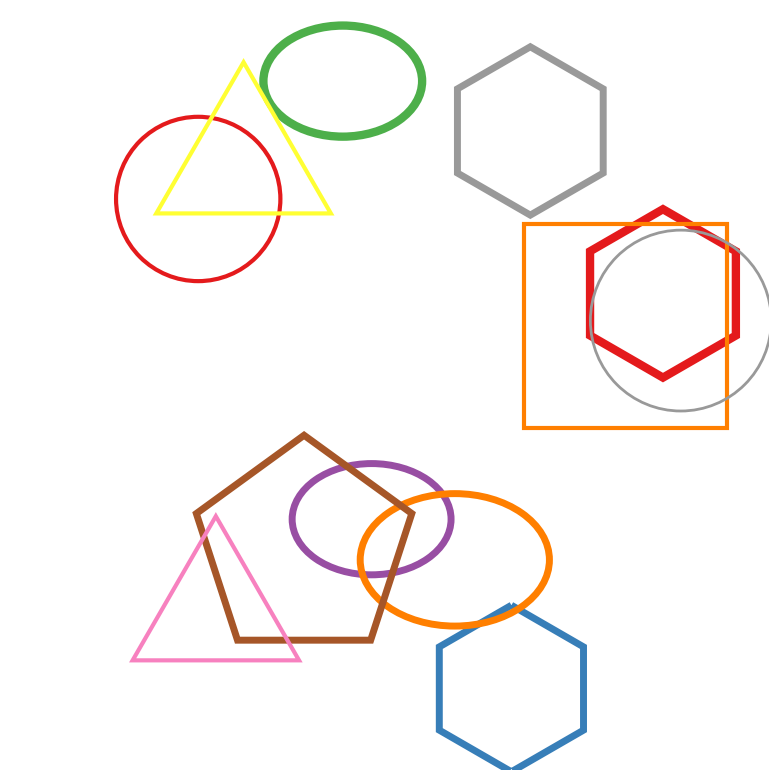[{"shape": "hexagon", "thickness": 3, "radius": 0.55, "center": [0.861, 0.619]}, {"shape": "circle", "thickness": 1.5, "radius": 0.53, "center": [0.257, 0.742]}, {"shape": "hexagon", "thickness": 2.5, "radius": 0.54, "center": [0.664, 0.106]}, {"shape": "oval", "thickness": 3, "radius": 0.52, "center": [0.445, 0.895]}, {"shape": "oval", "thickness": 2.5, "radius": 0.52, "center": [0.483, 0.326]}, {"shape": "square", "thickness": 1.5, "radius": 0.66, "center": [0.812, 0.577]}, {"shape": "oval", "thickness": 2.5, "radius": 0.61, "center": [0.591, 0.273]}, {"shape": "triangle", "thickness": 1.5, "radius": 0.65, "center": [0.316, 0.788]}, {"shape": "pentagon", "thickness": 2.5, "radius": 0.74, "center": [0.395, 0.288]}, {"shape": "triangle", "thickness": 1.5, "radius": 0.62, "center": [0.28, 0.205]}, {"shape": "circle", "thickness": 1, "radius": 0.59, "center": [0.884, 0.584]}, {"shape": "hexagon", "thickness": 2.5, "radius": 0.55, "center": [0.689, 0.83]}]